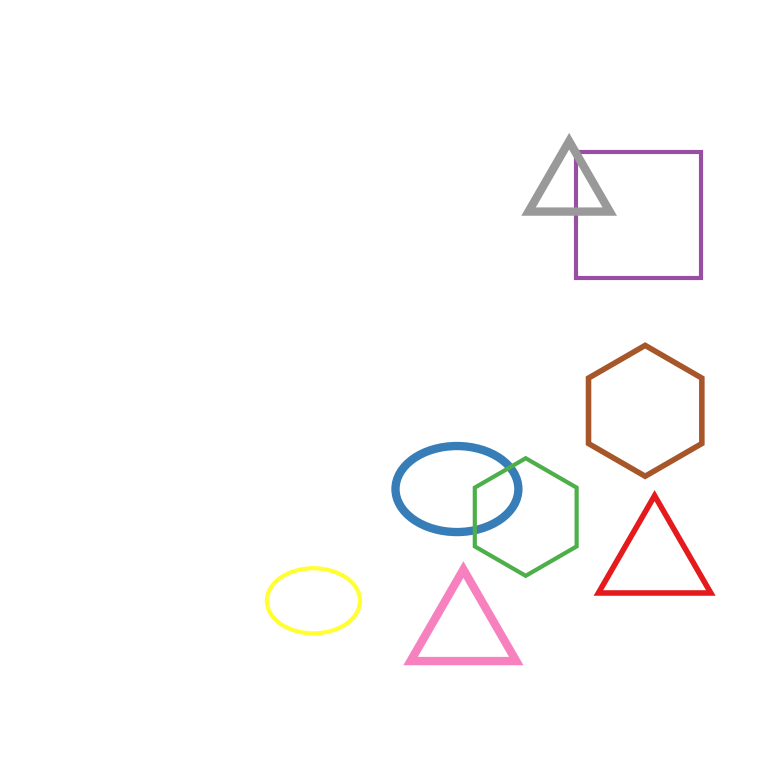[{"shape": "triangle", "thickness": 2, "radius": 0.42, "center": [0.85, 0.272]}, {"shape": "oval", "thickness": 3, "radius": 0.4, "center": [0.593, 0.365]}, {"shape": "hexagon", "thickness": 1.5, "radius": 0.38, "center": [0.683, 0.329]}, {"shape": "square", "thickness": 1.5, "radius": 0.41, "center": [0.83, 0.721]}, {"shape": "oval", "thickness": 1.5, "radius": 0.3, "center": [0.407, 0.22]}, {"shape": "hexagon", "thickness": 2, "radius": 0.42, "center": [0.838, 0.466]}, {"shape": "triangle", "thickness": 3, "radius": 0.4, "center": [0.602, 0.181]}, {"shape": "triangle", "thickness": 3, "radius": 0.3, "center": [0.739, 0.756]}]